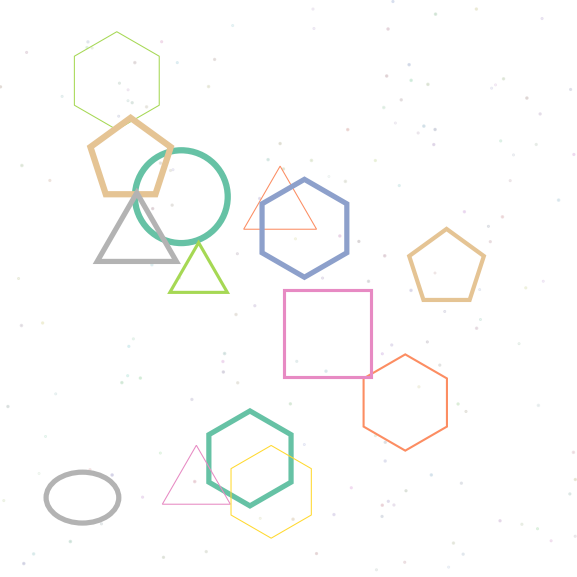[{"shape": "hexagon", "thickness": 2.5, "radius": 0.41, "center": [0.433, 0.205]}, {"shape": "circle", "thickness": 3, "radius": 0.4, "center": [0.314, 0.659]}, {"shape": "triangle", "thickness": 0.5, "radius": 0.36, "center": [0.485, 0.639]}, {"shape": "hexagon", "thickness": 1, "radius": 0.42, "center": [0.702, 0.302]}, {"shape": "hexagon", "thickness": 2.5, "radius": 0.42, "center": [0.527, 0.604]}, {"shape": "square", "thickness": 1.5, "radius": 0.38, "center": [0.567, 0.422]}, {"shape": "triangle", "thickness": 0.5, "radius": 0.34, "center": [0.34, 0.16]}, {"shape": "hexagon", "thickness": 0.5, "radius": 0.42, "center": [0.202, 0.859]}, {"shape": "triangle", "thickness": 1.5, "radius": 0.29, "center": [0.344, 0.522]}, {"shape": "hexagon", "thickness": 0.5, "radius": 0.4, "center": [0.47, 0.147]}, {"shape": "pentagon", "thickness": 3, "radius": 0.37, "center": [0.226, 0.722]}, {"shape": "pentagon", "thickness": 2, "radius": 0.34, "center": [0.773, 0.535]}, {"shape": "oval", "thickness": 2.5, "radius": 0.31, "center": [0.143, 0.137]}, {"shape": "triangle", "thickness": 2.5, "radius": 0.4, "center": [0.237, 0.586]}]